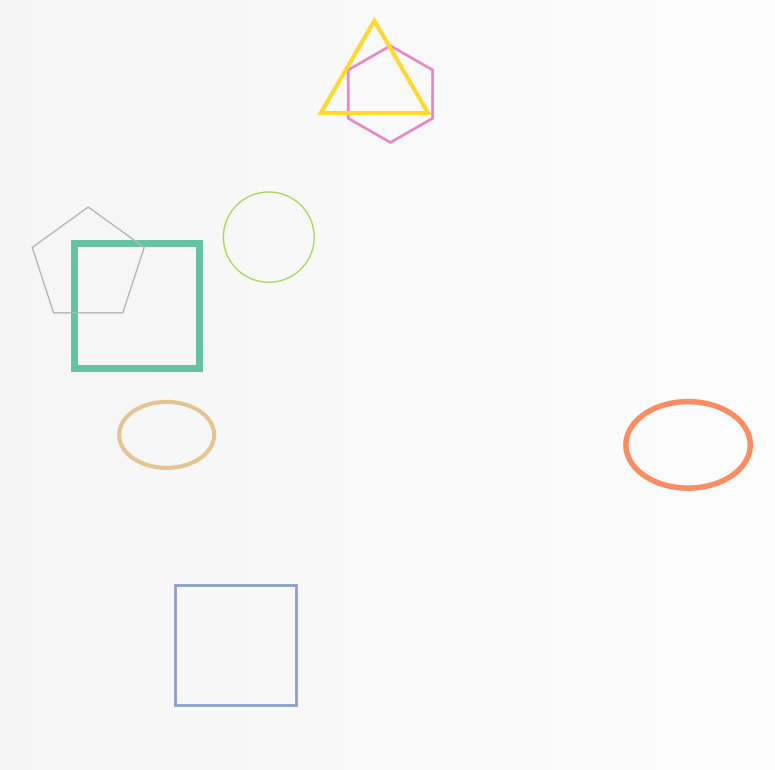[{"shape": "square", "thickness": 2.5, "radius": 0.4, "center": [0.176, 0.603]}, {"shape": "oval", "thickness": 2, "radius": 0.4, "center": [0.888, 0.422]}, {"shape": "square", "thickness": 1, "radius": 0.39, "center": [0.304, 0.163]}, {"shape": "hexagon", "thickness": 1, "radius": 0.31, "center": [0.504, 0.878]}, {"shape": "circle", "thickness": 0.5, "radius": 0.29, "center": [0.347, 0.692]}, {"shape": "triangle", "thickness": 1.5, "radius": 0.4, "center": [0.483, 0.893]}, {"shape": "oval", "thickness": 1.5, "radius": 0.31, "center": [0.215, 0.435]}, {"shape": "pentagon", "thickness": 0.5, "radius": 0.38, "center": [0.114, 0.655]}]